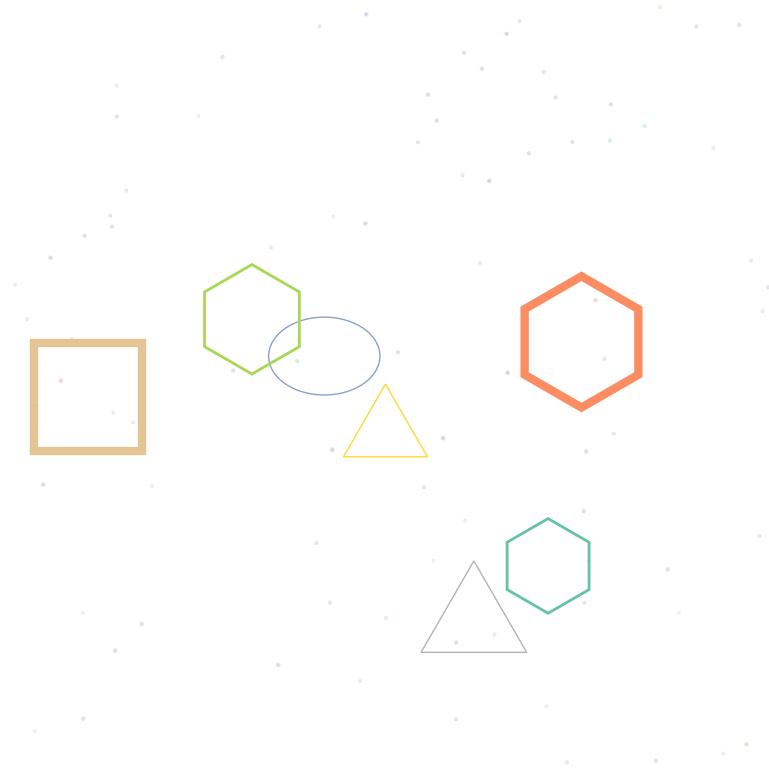[{"shape": "hexagon", "thickness": 1, "radius": 0.31, "center": [0.712, 0.265]}, {"shape": "hexagon", "thickness": 3, "radius": 0.43, "center": [0.755, 0.556]}, {"shape": "oval", "thickness": 0.5, "radius": 0.36, "center": [0.421, 0.538]}, {"shape": "hexagon", "thickness": 1, "radius": 0.36, "center": [0.327, 0.585]}, {"shape": "triangle", "thickness": 0.5, "radius": 0.31, "center": [0.501, 0.438]}, {"shape": "square", "thickness": 3, "radius": 0.35, "center": [0.114, 0.485]}, {"shape": "triangle", "thickness": 0.5, "radius": 0.4, "center": [0.615, 0.192]}]